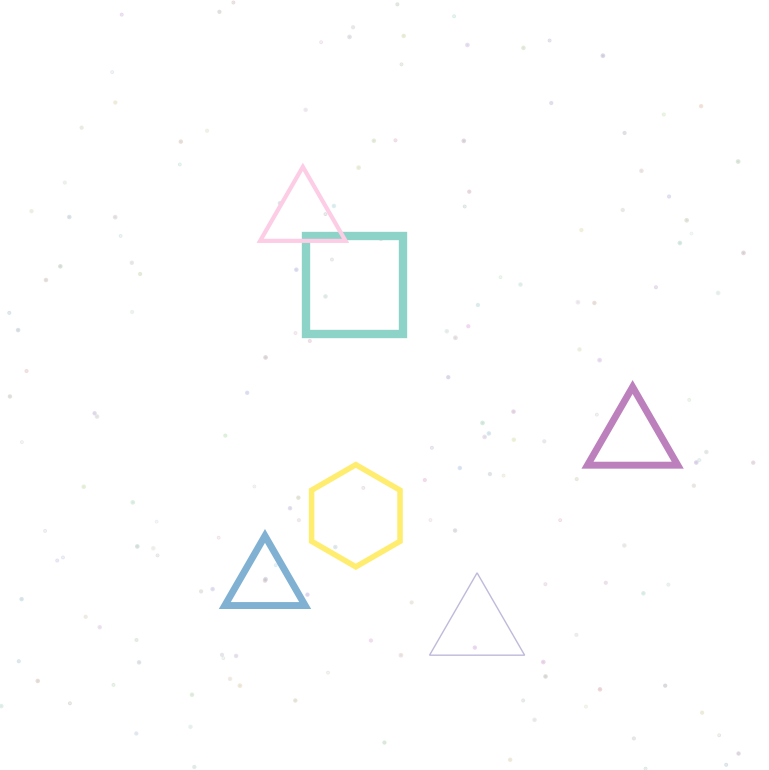[{"shape": "square", "thickness": 3, "radius": 0.32, "center": [0.46, 0.63]}, {"shape": "triangle", "thickness": 0.5, "radius": 0.36, "center": [0.62, 0.185]}, {"shape": "triangle", "thickness": 2.5, "radius": 0.3, "center": [0.344, 0.244]}, {"shape": "triangle", "thickness": 1.5, "radius": 0.32, "center": [0.393, 0.719]}, {"shape": "triangle", "thickness": 2.5, "radius": 0.34, "center": [0.822, 0.43]}, {"shape": "hexagon", "thickness": 2, "radius": 0.33, "center": [0.462, 0.33]}]